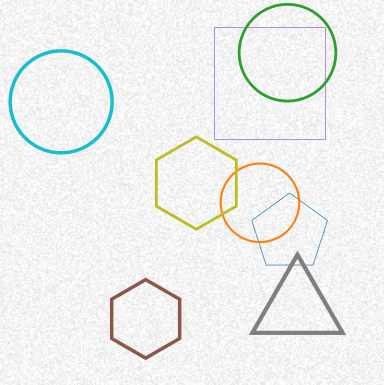[{"shape": "pentagon", "thickness": 0.5, "radius": 0.52, "center": [0.752, 0.395]}, {"shape": "circle", "thickness": 1.5, "radius": 0.51, "center": [0.675, 0.473]}, {"shape": "circle", "thickness": 2, "radius": 0.63, "center": [0.747, 0.863]}, {"shape": "square", "thickness": 0.5, "radius": 0.72, "center": [0.699, 0.785]}, {"shape": "hexagon", "thickness": 2.5, "radius": 0.51, "center": [0.378, 0.172]}, {"shape": "triangle", "thickness": 3, "radius": 0.68, "center": [0.773, 0.203]}, {"shape": "hexagon", "thickness": 2, "radius": 0.6, "center": [0.51, 0.524]}, {"shape": "circle", "thickness": 2.5, "radius": 0.66, "center": [0.159, 0.735]}]